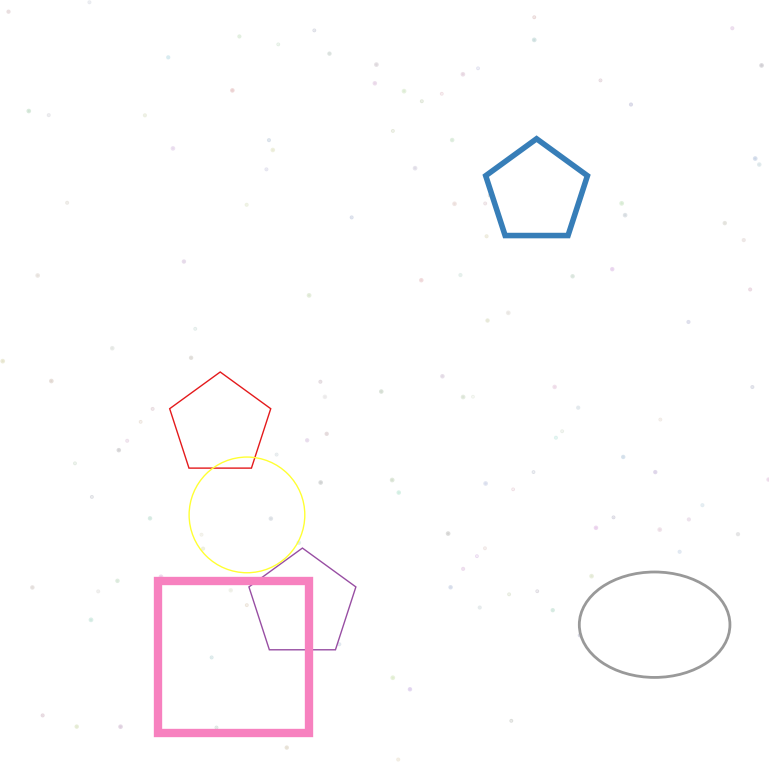[{"shape": "pentagon", "thickness": 0.5, "radius": 0.35, "center": [0.286, 0.448]}, {"shape": "pentagon", "thickness": 2, "radius": 0.35, "center": [0.697, 0.75]}, {"shape": "pentagon", "thickness": 0.5, "radius": 0.37, "center": [0.393, 0.215]}, {"shape": "circle", "thickness": 0.5, "radius": 0.38, "center": [0.321, 0.331]}, {"shape": "square", "thickness": 3, "radius": 0.49, "center": [0.303, 0.147]}, {"shape": "oval", "thickness": 1, "radius": 0.49, "center": [0.85, 0.189]}]